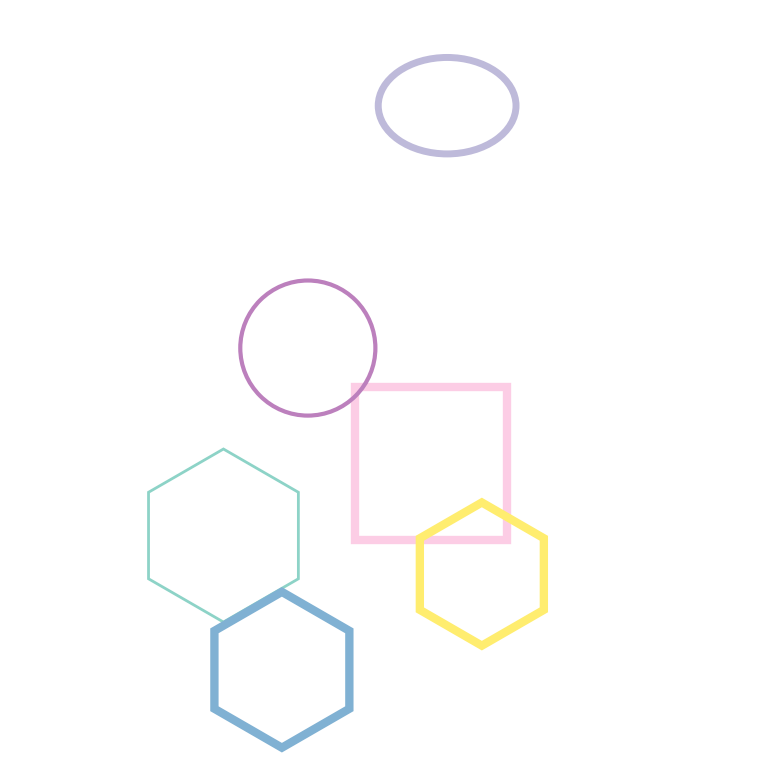[{"shape": "hexagon", "thickness": 1, "radius": 0.56, "center": [0.29, 0.304]}, {"shape": "oval", "thickness": 2.5, "radius": 0.45, "center": [0.581, 0.863]}, {"shape": "hexagon", "thickness": 3, "radius": 0.51, "center": [0.366, 0.13]}, {"shape": "square", "thickness": 3, "radius": 0.5, "center": [0.56, 0.398]}, {"shape": "circle", "thickness": 1.5, "radius": 0.44, "center": [0.4, 0.548]}, {"shape": "hexagon", "thickness": 3, "radius": 0.46, "center": [0.626, 0.254]}]